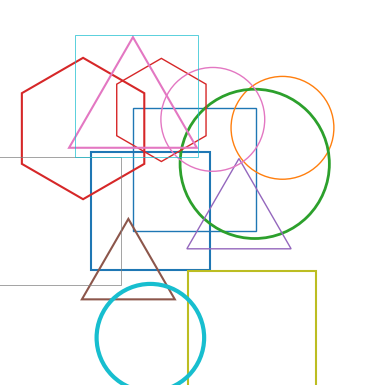[{"shape": "square", "thickness": 1, "radius": 0.8, "center": [0.505, 0.56]}, {"shape": "square", "thickness": 1.5, "radius": 0.77, "center": [0.391, 0.452]}, {"shape": "circle", "thickness": 1, "radius": 0.67, "center": [0.734, 0.668]}, {"shape": "circle", "thickness": 2, "radius": 0.97, "center": [0.662, 0.574]}, {"shape": "hexagon", "thickness": 1.5, "radius": 0.92, "center": [0.216, 0.666]}, {"shape": "hexagon", "thickness": 1, "radius": 0.67, "center": [0.419, 0.714]}, {"shape": "triangle", "thickness": 1, "radius": 0.78, "center": [0.621, 0.432]}, {"shape": "triangle", "thickness": 1.5, "radius": 0.7, "center": [0.333, 0.292]}, {"shape": "circle", "thickness": 1, "radius": 0.67, "center": [0.553, 0.69]}, {"shape": "triangle", "thickness": 1.5, "radius": 0.96, "center": [0.345, 0.712]}, {"shape": "square", "thickness": 0.5, "radius": 0.83, "center": [0.147, 0.426]}, {"shape": "square", "thickness": 1.5, "radius": 0.83, "center": [0.654, 0.13]}, {"shape": "circle", "thickness": 3, "radius": 0.7, "center": [0.391, 0.123]}, {"shape": "square", "thickness": 0.5, "radius": 0.8, "center": [0.354, 0.751]}]